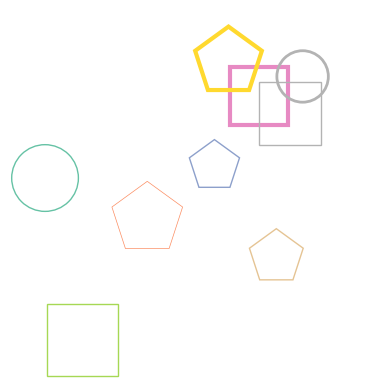[{"shape": "circle", "thickness": 1, "radius": 0.43, "center": [0.117, 0.538]}, {"shape": "pentagon", "thickness": 0.5, "radius": 0.48, "center": [0.383, 0.432]}, {"shape": "pentagon", "thickness": 1, "radius": 0.34, "center": [0.557, 0.569]}, {"shape": "square", "thickness": 3, "radius": 0.37, "center": [0.673, 0.751]}, {"shape": "square", "thickness": 1, "radius": 0.47, "center": [0.214, 0.117]}, {"shape": "pentagon", "thickness": 3, "radius": 0.46, "center": [0.594, 0.84]}, {"shape": "pentagon", "thickness": 1, "radius": 0.37, "center": [0.718, 0.333]}, {"shape": "circle", "thickness": 2, "radius": 0.33, "center": [0.786, 0.801]}, {"shape": "square", "thickness": 1, "radius": 0.4, "center": [0.753, 0.705]}]